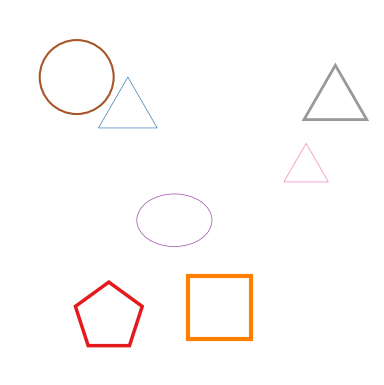[{"shape": "pentagon", "thickness": 2.5, "radius": 0.46, "center": [0.283, 0.176]}, {"shape": "triangle", "thickness": 0.5, "radius": 0.44, "center": [0.332, 0.712]}, {"shape": "oval", "thickness": 0.5, "radius": 0.49, "center": [0.453, 0.428]}, {"shape": "square", "thickness": 3, "radius": 0.41, "center": [0.57, 0.202]}, {"shape": "circle", "thickness": 1.5, "radius": 0.48, "center": [0.199, 0.8]}, {"shape": "triangle", "thickness": 0.5, "radius": 0.33, "center": [0.795, 0.561]}, {"shape": "triangle", "thickness": 2, "radius": 0.47, "center": [0.871, 0.736]}]